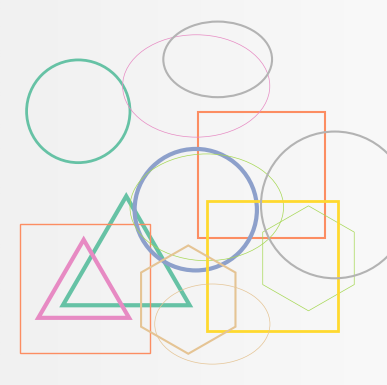[{"shape": "triangle", "thickness": 3, "radius": 0.94, "center": [0.326, 0.302]}, {"shape": "circle", "thickness": 2, "radius": 0.67, "center": [0.202, 0.711]}, {"shape": "square", "thickness": 1.5, "radius": 0.82, "center": [0.676, 0.545]}, {"shape": "square", "thickness": 1, "radius": 0.84, "center": [0.22, 0.251]}, {"shape": "circle", "thickness": 3, "radius": 0.79, "center": [0.505, 0.455]}, {"shape": "triangle", "thickness": 3, "radius": 0.68, "center": [0.216, 0.242]}, {"shape": "oval", "thickness": 0.5, "radius": 0.95, "center": [0.506, 0.777]}, {"shape": "oval", "thickness": 0.5, "radius": 0.99, "center": [0.534, 0.462]}, {"shape": "hexagon", "thickness": 0.5, "radius": 0.68, "center": [0.796, 0.329]}, {"shape": "square", "thickness": 2, "radius": 0.85, "center": [0.703, 0.308]}, {"shape": "oval", "thickness": 0.5, "radius": 0.74, "center": [0.548, 0.158]}, {"shape": "hexagon", "thickness": 1.5, "radius": 0.7, "center": [0.486, 0.222]}, {"shape": "circle", "thickness": 1.5, "radius": 0.95, "center": [0.864, 0.468]}, {"shape": "oval", "thickness": 1.5, "radius": 0.7, "center": [0.562, 0.846]}]